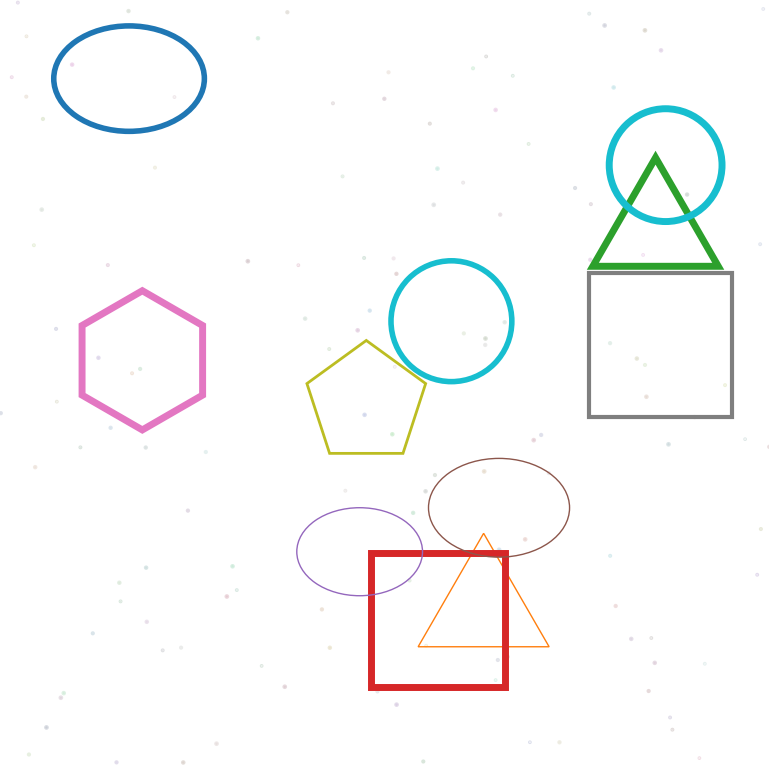[{"shape": "oval", "thickness": 2, "radius": 0.49, "center": [0.168, 0.898]}, {"shape": "triangle", "thickness": 0.5, "radius": 0.49, "center": [0.628, 0.209]}, {"shape": "triangle", "thickness": 2.5, "radius": 0.47, "center": [0.851, 0.701]}, {"shape": "square", "thickness": 2.5, "radius": 0.44, "center": [0.569, 0.195]}, {"shape": "oval", "thickness": 0.5, "radius": 0.41, "center": [0.467, 0.283]}, {"shape": "oval", "thickness": 0.5, "radius": 0.46, "center": [0.648, 0.341]}, {"shape": "hexagon", "thickness": 2.5, "radius": 0.45, "center": [0.185, 0.532]}, {"shape": "square", "thickness": 1.5, "radius": 0.47, "center": [0.858, 0.552]}, {"shape": "pentagon", "thickness": 1, "radius": 0.41, "center": [0.476, 0.477]}, {"shape": "circle", "thickness": 2, "radius": 0.39, "center": [0.586, 0.583]}, {"shape": "circle", "thickness": 2.5, "radius": 0.37, "center": [0.864, 0.786]}]